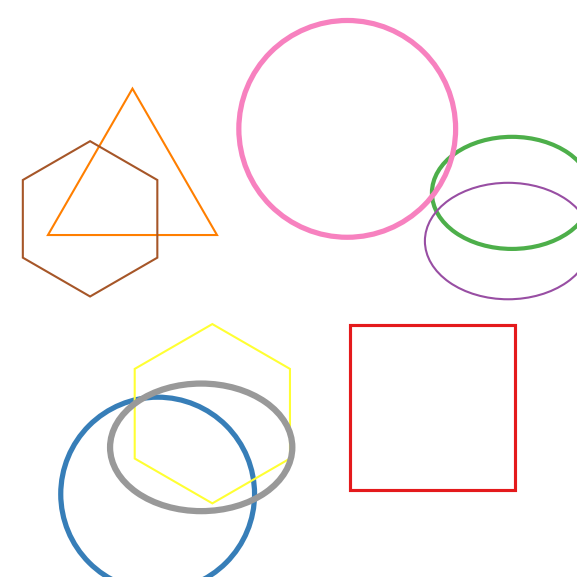[{"shape": "square", "thickness": 1.5, "radius": 0.71, "center": [0.749, 0.293]}, {"shape": "circle", "thickness": 2.5, "radius": 0.84, "center": [0.273, 0.144]}, {"shape": "oval", "thickness": 2, "radius": 0.69, "center": [0.887, 0.665]}, {"shape": "oval", "thickness": 1, "radius": 0.72, "center": [0.88, 0.582]}, {"shape": "triangle", "thickness": 1, "radius": 0.85, "center": [0.229, 0.677]}, {"shape": "hexagon", "thickness": 1, "radius": 0.78, "center": [0.368, 0.283]}, {"shape": "hexagon", "thickness": 1, "radius": 0.67, "center": [0.156, 0.62]}, {"shape": "circle", "thickness": 2.5, "radius": 0.94, "center": [0.601, 0.776]}, {"shape": "oval", "thickness": 3, "radius": 0.79, "center": [0.348, 0.225]}]